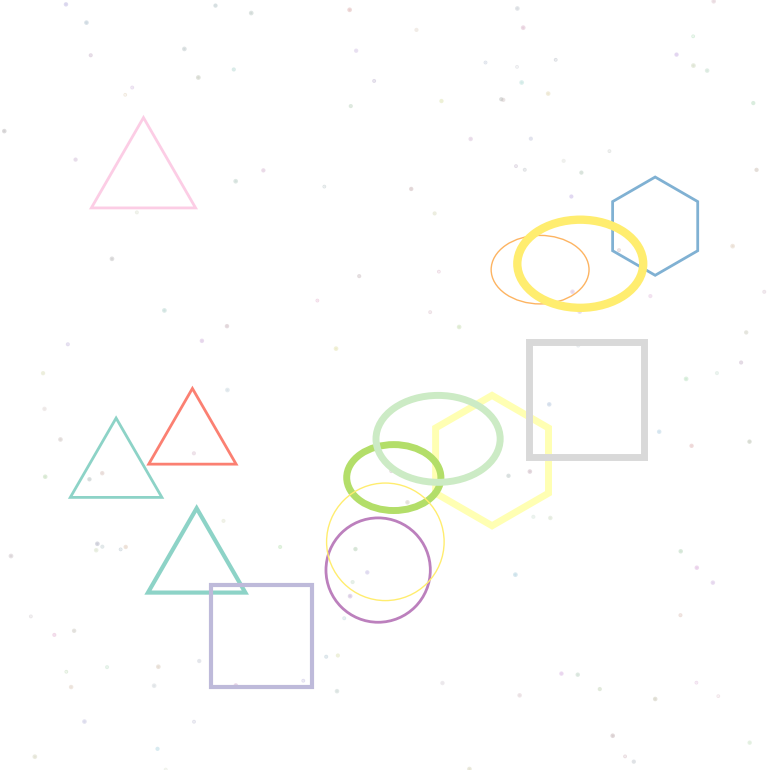[{"shape": "triangle", "thickness": 1.5, "radius": 0.37, "center": [0.255, 0.267]}, {"shape": "triangle", "thickness": 1, "radius": 0.34, "center": [0.151, 0.388]}, {"shape": "hexagon", "thickness": 2.5, "radius": 0.42, "center": [0.639, 0.402]}, {"shape": "square", "thickness": 1.5, "radius": 0.33, "center": [0.34, 0.174]}, {"shape": "triangle", "thickness": 1, "radius": 0.33, "center": [0.25, 0.43]}, {"shape": "hexagon", "thickness": 1, "radius": 0.32, "center": [0.851, 0.706]}, {"shape": "oval", "thickness": 0.5, "radius": 0.32, "center": [0.701, 0.65]}, {"shape": "oval", "thickness": 2.5, "radius": 0.31, "center": [0.511, 0.38]}, {"shape": "triangle", "thickness": 1, "radius": 0.39, "center": [0.186, 0.769]}, {"shape": "square", "thickness": 2.5, "radius": 0.37, "center": [0.762, 0.481]}, {"shape": "circle", "thickness": 1, "radius": 0.34, "center": [0.491, 0.26]}, {"shape": "oval", "thickness": 2.5, "radius": 0.4, "center": [0.569, 0.43]}, {"shape": "oval", "thickness": 3, "radius": 0.41, "center": [0.754, 0.657]}, {"shape": "circle", "thickness": 0.5, "radius": 0.38, "center": [0.5, 0.296]}]